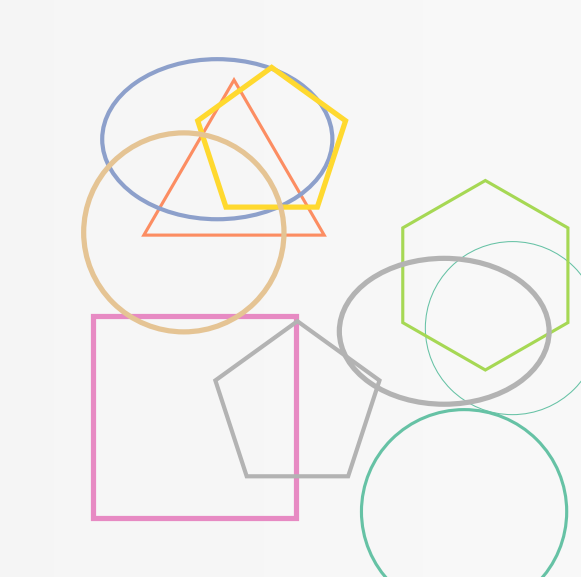[{"shape": "circle", "thickness": 1.5, "radius": 0.88, "center": [0.798, 0.113]}, {"shape": "circle", "thickness": 0.5, "radius": 0.75, "center": [0.882, 0.431]}, {"shape": "triangle", "thickness": 1.5, "radius": 0.9, "center": [0.403, 0.682]}, {"shape": "oval", "thickness": 2, "radius": 0.99, "center": [0.374, 0.758]}, {"shape": "square", "thickness": 2.5, "radius": 0.87, "center": [0.334, 0.277]}, {"shape": "hexagon", "thickness": 1.5, "radius": 0.82, "center": [0.835, 0.522]}, {"shape": "pentagon", "thickness": 2.5, "radius": 0.67, "center": [0.467, 0.749]}, {"shape": "circle", "thickness": 2.5, "radius": 0.86, "center": [0.316, 0.597]}, {"shape": "pentagon", "thickness": 2, "radius": 0.74, "center": [0.512, 0.294]}, {"shape": "oval", "thickness": 2.5, "radius": 0.9, "center": [0.764, 0.425]}]